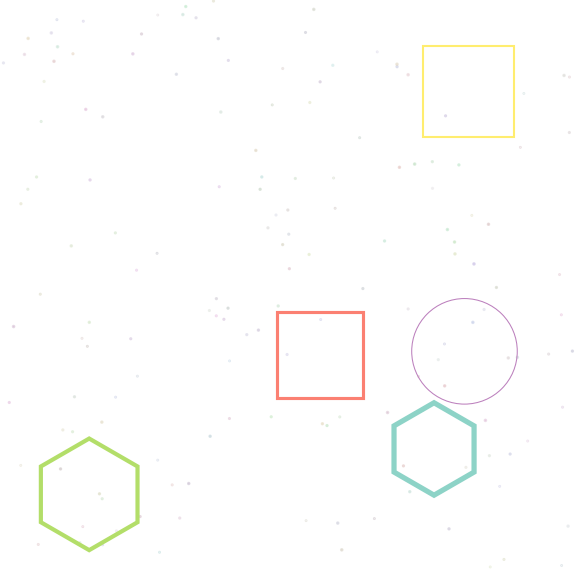[{"shape": "hexagon", "thickness": 2.5, "radius": 0.4, "center": [0.752, 0.222]}, {"shape": "square", "thickness": 1.5, "radius": 0.37, "center": [0.554, 0.384]}, {"shape": "hexagon", "thickness": 2, "radius": 0.48, "center": [0.154, 0.143]}, {"shape": "circle", "thickness": 0.5, "radius": 0.46, "center": [0.804, 0.391]}, {"shape": "square", "thickness": 1, "radius": 0.39, "center": [0.812, 0.841]}]